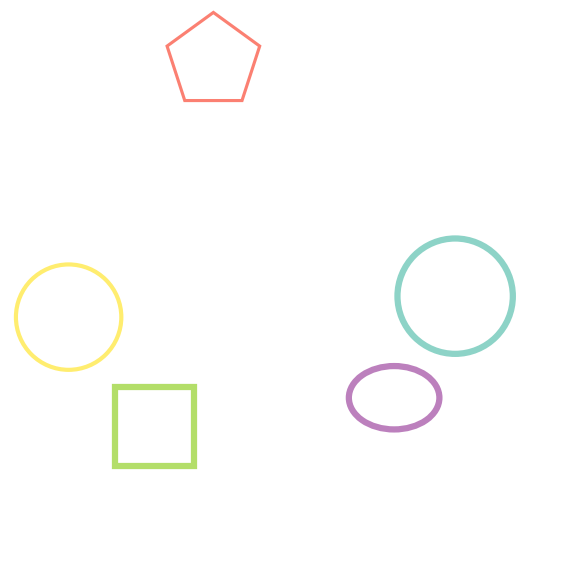[{"shape": "circle", "thickness": 3, "radius": 0.5, "center": [0.788, 0.486]}, {"shape": "pentagon", "thickness": 1.5, "radius": 0.42, "center": [0.369, 0.893]}, {"shape": "square", "thickness": 3, "radius": 0.34, "center": [0.268, 0.26]}, {"shape": "oval", "thickness": 3, "radius": 0.39, "center": [0.682, 0.31]}, {"shape": "circle", "thickness": 2, "radius": 0.46, "center": [0.119, 0.45]}]